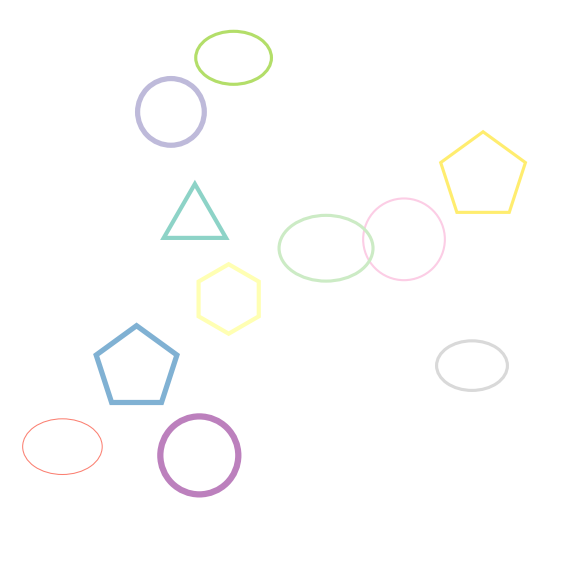[{"shape": "triangle", "thickness": 2, "radius": 0.31, "center": [0.337, 0.618]}, {"shape": "hexagon", "thickness": 2, "radius": 0.3, "center": [0.396, 0.481]}, {"shape": "circle", "thickness": 2.5, "radius": 0.29, "center": [0.296, 0.805]}, {"shape": "oval", "thickness": 0.5, "radius": 0.34, "center": [0.108, 0.226]}, {"shape": "pentagon", "thickness": 2.5, "radius": 0.37, "center": [0.236, 0.362]}, {"shape": "oval", "thickness": 1.5, "radius": 0.33, "center": [0.404, 0.899]}, {"shape": "circle", "thickness": 1, "radius": 0.35, "center": [0.7, 0.585]}, {"shape": "oval", "thickness": 1.5, "radius": 0.31, "center": [0.817, 0.366]}, {"shape": "circle", "thickness": 3, "radius": 0.34, "center": [0.345, 0.211]}, {"shape": "oval", "thickness": 1.5, "radius": 0.41, "center": [0.565, 0.569]}, {"shape": "pentagon", "thickness": 1.5, "radius": 0.39, "center": [0.836, 0.694]}]